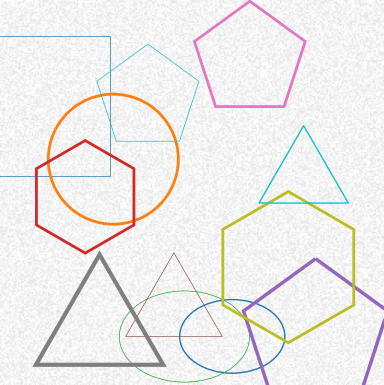[{"shape": "square", "thickness": 0.5, "radius": 0.91, "center": [0.104, 0.725]}, {"shape": "oval", "thickness": 1, "radius": 0.68, "center": [0.603, 0.126]}, {"shape": "circle", "thickness": 2, "radius": 0.84, "center": [0.294, 0.587]}, {"shape": "oval", "thickness": 0.5, "radius": 0.85, "center": [0.479, 0.126]}, {"shape": "hexagon", "thickness": 2, "radius": 0.73, "center": [0.221, 0.489]}, {"shape": "pentagon", "thickness": 2.5, "radius": 0.98, "center": [0.82, 0.131]}, {"shape": "triangle", "thickness": 0.5, "radius": 0.72, "center": [0.452, 0.198]}, {"shape": "pentagon", "thickness": 2, "radius": 0.76, "center": [0.649, 0.846]}, {"shape": "triangle", "thickness": 3, "radius": 0.95, "center": [0.259, 0.148]}, {"shape": "hexagon", "thickness": 2, "radius": 0.98, "center": [0.749, 0.306]}, {"shape": "triangle", "thickness": 1, "radius": 0.67, "center": [0.789, 0.54]}, {"shape": "pentagon", "thickness": 0.5, "radius": 0.7, "center": [0.384, 0.746]}]